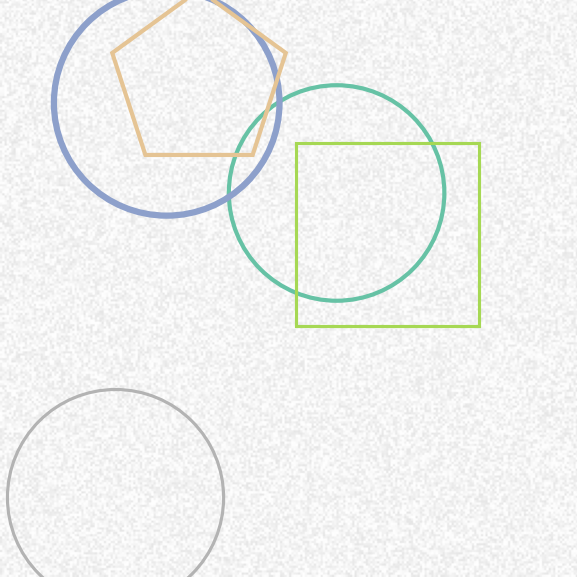[{"shape": "circle", "thickness": 2, "radius": 0.93, "center": [0.583, 0.665]}, {"shape": "circle", "thickness": 3, "radius": 0.98, "center": [0.289, 0.821]}, {"shape": "square", "thickness": 1.5, "radius": 0.79, "center": [0.671, 0.593]}, {"shape": "pentagon", "thickness": 2, "radius": 0.79, "center": [0.345, 0.859]}, {"shape": "circle", "thickness": 1.5, "radius": 0.94, "center": [0.2, 0.137]}]